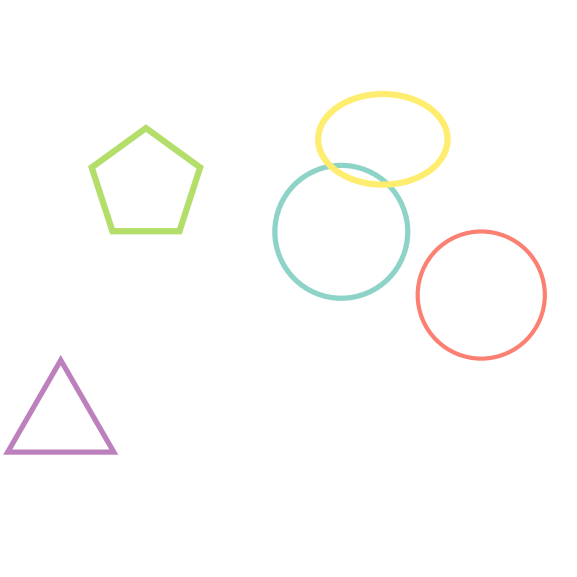[{"shape": "circle", "thickness": 2.5, "radius": 0.58, "center": [0.591, 0.598]}, {"shape": "circle", "thickness": 2, "radius": 0.55, "center": [0.833, 0.488]}, {"shape": "pentagon", "thickness": 3, "radius": 0.49, "center": [0.253, 0.679]}, {"shape": "triangle", "thickness": 2.5, "radius": 0.53, "center": [0.105, 0.269]}, {"shape": "oval", "thickness": 3, "radius": 0.56, "center": [0.663, 0.758]}]